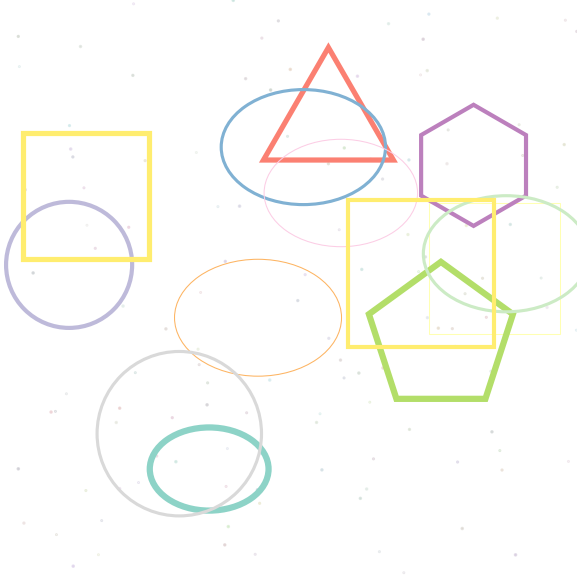[{"shape": "oval", "thickness": 3, "radius": 0.51, "center": [0.362, 0.187]}, {"shape": "square", "thickness": 0.5, "radius": 0.57, "center": [0.856, 0.535]}, {"shape": "circle", "thickness": 2, "radius": 0.55, "center": [0.12, 0.54]}, {"shape": "triangle", "thickness": 2.5, "radius": 0.65, "center": [0.569, 0.787]}, {"shape": "oval", "thickness": 1.5, "radius": 0.71, "center": [0.525, 0.744]}, {"shape": "oval", "thickness": 0.5, "radius": 0.72, "center": [0.447, 0.449]}, {"shape": "pentagon", "thickness": 3, "radius": 0.66, "center": [0.763, 0.415]}, {"shape": "oval", "thickness": 0.5, "radius": 0.66, "center": [0.59, 0.665]}, {"shape": "circle", "thickness": 1.5, "radius": 0.71, "center": [0.31, 0.248]}, {"shape": "hexagon", "thickness": 2, "radius": 0.52, "center": [0.82, 0.713]}, {"shape": "oval", "thickness": 1.5, "radius": 0.72, "center": [0.877, 0.56]}, {"shape": "square", "thickness": 2, "radius": 0.63, "center": [0.729, 0.525]}, {"shape": "square", "thickness": 2.5, "radius": 0.55, "center": [0.15, 0.661]}]